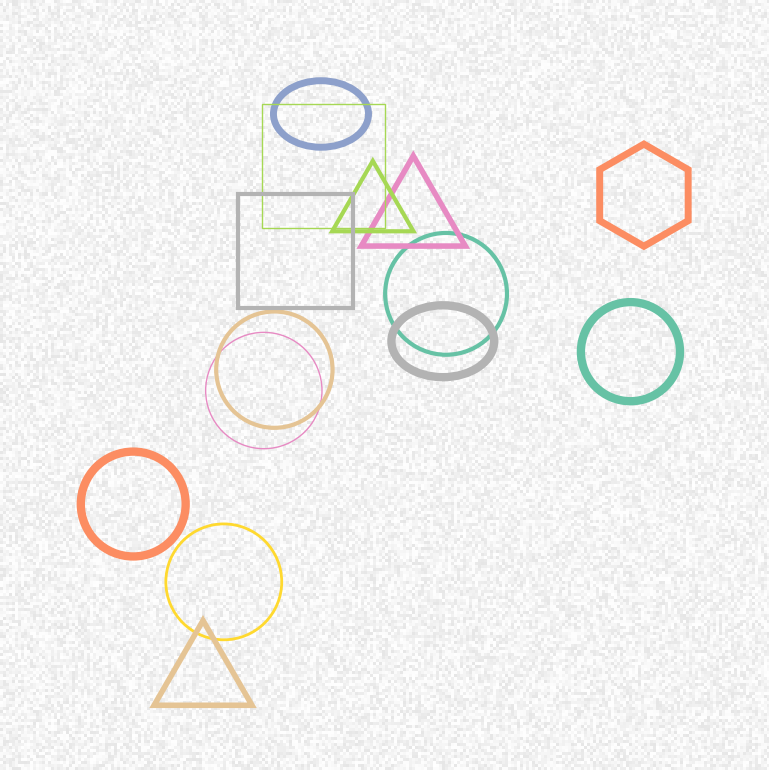[{"shape": "circle", "thickness": 3, "radius": 0.32, "center": [0.819, 0.543]}, {"shape": "circle", "thickness": 1.5, "radius": 0.4, "center": [0.579, 0.618]}, {"shape": "hexagon", "thickness": 2.5, "radius": 0.33, "center": [0.836, 0.747]}, {"shape": "circle", "thickness": 3, "radius": 0.34, "center": [0.173, 0.345]}, {"shape": "oval", "thickness": 2.5, "radius": 0.31, "center": [0.417, 0.852]}, {"shape": "triangle", "thickness": 2, "radius": 0.39, "center": [0.537, 0.719]}, {"shape": "circle", "thickness": 0.5, "radius": 0.38, "center": [0.343, 0.493]}, {"shape": "triangle", "thickness": 1.5, "radius": 0.3, "center": [0.484, 0.73]}, {"shape": "square", "thickness": 0.5, "radius": 0.4, "center": [0.42, 0.785]}, {"shape": "circle", "thickness": 1, "radius": 0.38, "center": [0.291, 0.244]}, {"shape": "triangle", "thickness": 2, "radius": 0.37, "center": [0.264, 0.121]}, {"shape": "circle", "thickness": 1.5, "radius": 0.38, "center": [0.356, 0.52]}, {"shape": "oval", "thickness": 3, "radius": 0.33, "center": [0.575, 0.557]}, {"shape": "square", "thickness": 1.5, "radius": 0.37, "center": [0.384, 0.674]}]